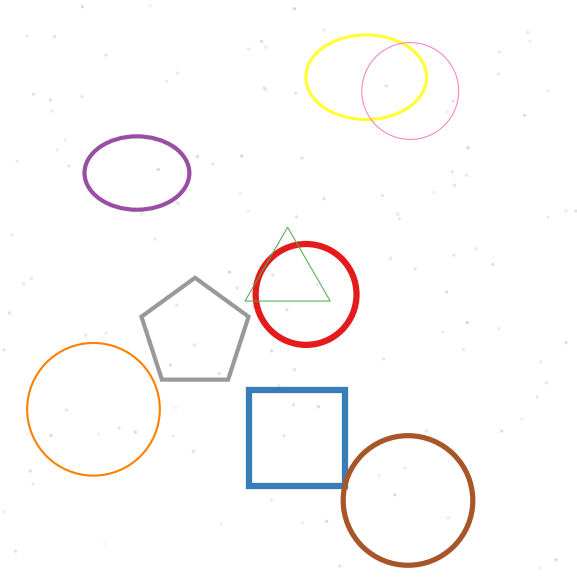[{"shape": "circle", "thickness": 3, "radius": 0.44, "center": [0.53, 0.489]}, {"shape": "square", "thickness": 3, "radius": 0.41, "center": [0.514, 0.24]}, {"shape": "triangle", "thickness": 0.5, "radius": 0.43, "center": [0.498, 0.52]}, {"shape": "oval", "thickness": 2, "radius": 0.45, "center": [0.237, 0.699]}, {"shape": "circle", "thickness": 1, "radius": 0.57, "center": [0.162, 0.29]}, {"shape": "oval", "thickness": 1.5, "radius": 0.52, "center": [0.634, 0.865]}, {"shape": "circle", "thickness": 2.5, "radius": 0.56, "center": [0.706, 0.133]}, {"shape": "circle", "thickness": 0.5, "radius": 0.42, "center": [0.71, 0.842]}, {"shape": "pentagon", "thickness": 2, "radius": 0.49, "center": [0.338, 0.421]}]